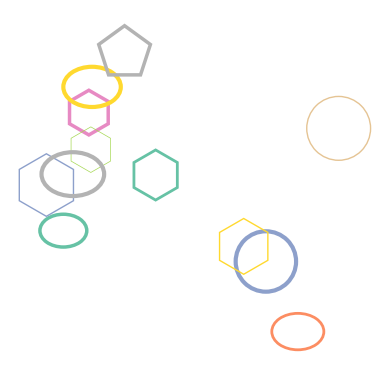[{"shape": "hexagon", "thickness": 2, "radius": 0.33, "center": [0.404, 0.545]}, {"shape": "oval", "thickness": 2.5, "radius": 0.3, "center": [0.165, 0.401]}, {"shape": "oval", "thickness": 2, "radius": 0.34, "center": [0.774, 0.139]}, {"shape": "hexagon", "thickness": 1, "radius": 0.41, "center": [0.12, 0.519]}, {"shape": "circle", "thickness": 3, "radius": 0.39, "center": [0.691, 0.321]}, {"shape": "hexagon", "thickness": 2.5, "radius": 0.29, "center": [0.231, 0.708]}, {"shape": "hexagon", "thickness": 0.5, "radius": 0.3, "center": [0.236, 0.611]}, {"shape": "oval", "thickness": 3, "radius": 0.37, "center": [0.239, 0.774]}, {"shape": "hexagon", "thickness": 1, "radius": 0.36, "center": [0.633, 0.36]}, {"shape": "circle", "thickness": 1, "radius": 0.41, "center": [0.88, 0.667]}, {"shape": "pentagon", "thickness": 2.5, "radius": 0.35, "center": [0.324, 0.863]}, {"shape": "oval", "thickness": 3, "radius": 0.41, "center": [0.189, 0.548]}]